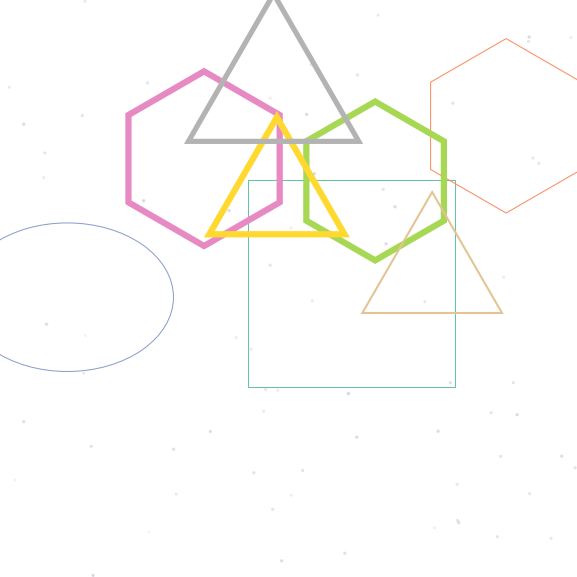[{"shape": "square", "thickness": 0.5, "radius": 0.9, "center": [0.609, 0.508]}, {"shape": "hexagon", "thickness": 0.5, "radius": 0.76, "center": [0.876, 0.781]}, {"shape": "oval", "thickness": 0.5, "radius": 0.92, "center": [0.117, 0.484]}, {"shape": "hexagon", "thickness": 3, "radius": 0.76, "center": [0.353, 0.724]}, {"shape": "hexagon", "thickness": 3, "radius": 0.69, "center": [0.65, 0.686]}, {"shape": "triangle", "thickness": 3, "radius": 0.68, "center": [0.479, 0.661]}, {"shape": "triangle", "thickness": 1, "radius": 0.7, "center": [0.748, 0.527]}, {"shape": "triangle", "thickness": 2.5, "radius": 0.85, "center": [0.474, 0.839]}]